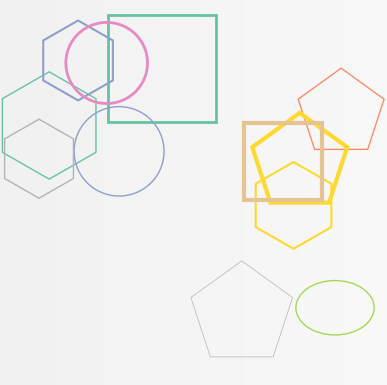[{"shape": "square", "thickness": 2, "radius": 0.7, "center": [0.418, 0.822]}, {"shape": "hexagon", "thickness": 1, "radius": 0.7, "center": [0.127, 0.674]}, {"shape": "pentagon", "thickness": 1, "radius": 0.58, "center": [0.88, 0.706]}, {"shape": "circle", "thickness": 1, "radius": 0.58, "center": [0.307, 0.607]}, {"shape": "hexagon", "thickness": 1.5, "radius": 0.52, "center": [0.201, 0.843]}, {"shape": "circle", "thickness": 2, "radius": 0.53, "center": [0.275, 0.836]}, {"shape": "oval", "thickness": 1, "radius": 0.5, "center": [0.865, 0.201]}, {"shape": "pentagon", "thickness": 3, "radius": 0.64, "center": [0.774, 0.578]}, {"shape": "hexagon", "thickness": 1.5, "radius": 0.56, "center": [0.758, 0.466]}, {"shape": "square", "thickness": 3, "radius": 0.51, "center": [0.73, 0.58]}, {"shape": "pentagon", "thickness": 0.5, "radius": 0.69, "center": [0.624, 0.185]}, {"shape": "hexagon", "thickness": 1, "radius": 0.51, "center": [0.101, 0.588]}]